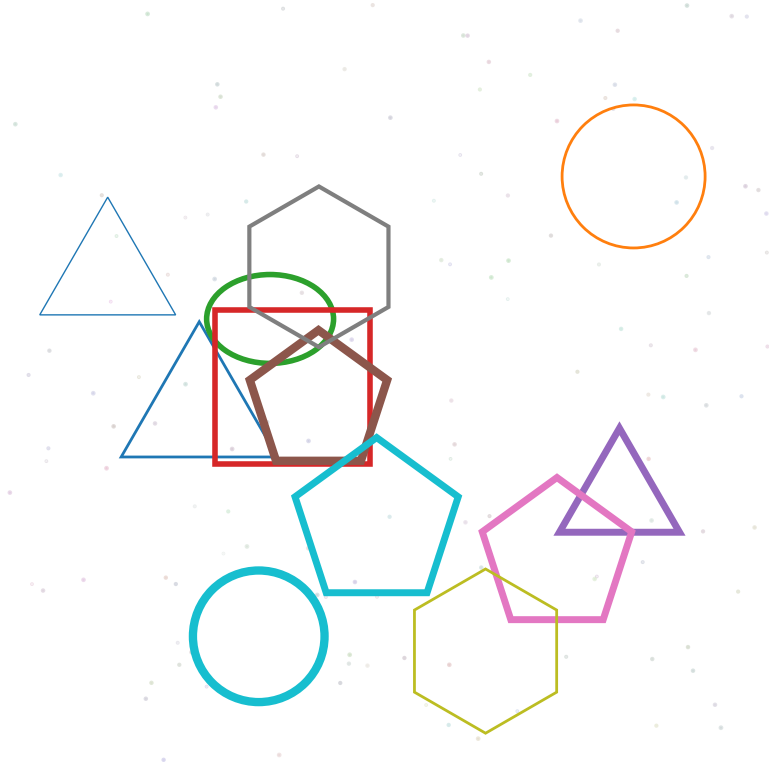[{"shape": "triangle", "thickness": 1, "radius": 0.59, "center": [0.259, 0.465]}, {"shape": "triangle", "thickness": 0.5, "radius": 0.51, "center": [0.14, 0.642]}, {"shape": "circle", "thickness": 1, "radius": 0.46, "center": [0.823, 0.771]}, {"shape": "oval", "thickness": 2, "radius": 0.41, "center": [0.351, 0.586]}, {"shape": "square", "thickness": 2, "radius": 0.5, "center": [0.38, 0.497]}, {"shape": "triangle", "thickness": 2.5, "radius": 0.45, "center": [0.805, 0.354]}, {"shape": "pentagon", "thickness": 3, "radius": 0.47, "center": [0.414, 0.477]}, {"shape": "pentagon", "thickness": 2.5, "radius": 0.51, "center": [0.723, 0.278]}, {"shape": "hexagon", "thickness": 1.5, "radius": 0.52, "center": [0.414, 0.654]}, {"shape": "hexagon", "thickness": 1, "radius": 0.53, "center": [0.631, 0.154]}, {"shape": "circle", "thickness": 3, "radius": 0.43, "center": [0.336, 0.174]}, {"shape": "pentagon", "thickness": 2.5, "radius": 0.56, "center": [0.489, 0.32]}]